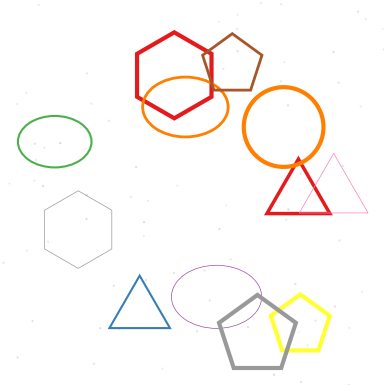[{"shape": "triangle", "thickness": 2.5, "radius": 0.47, "center": [0.775, 0.492]}, {"shape": "hexagon", "thickness": 3, "radius": 0.56, "center": [0.453, 0.804]}, {"shape": "triangle", "thickness": 1.5, "radius": 0.45, "center": [0.363, 0.193]}, {"shape": "oval", "thickness": 1.5, "radius": 0.48, "center": [0.142, 0.632]}, {"shape": "oval", "thickness": 0.5, "radius": 0.59, "center": [0.562, 0.229]}, {"shape": "oval", "thickness": 2, "radius": 0.56, "center": [0.482, 0.722]}, {"shape": "circle", "thickness": 3, "radius": 0.52, "center": [0.737, 0.67]}, {"shape": "pentagon", "thickness": 3, "radius": 0.4, "center": [0.78, 0.155]}, {"shape": "pentagon", "thickness": 2, "radius": 0.41, "center": [0.603, 0.831]}, {"shape": "triangle", "thickness": 0.5, "radius": 0.52, "center": [0.867, 0.499]}, {"shape": "pentagon", "thickness": 3, "radius": 0.52, "center": [0.669, 0.129]}, {"shape": "hexagon", "thickness": 0.5, "radius": 0.5, "center": [0.203, 0.404]}]